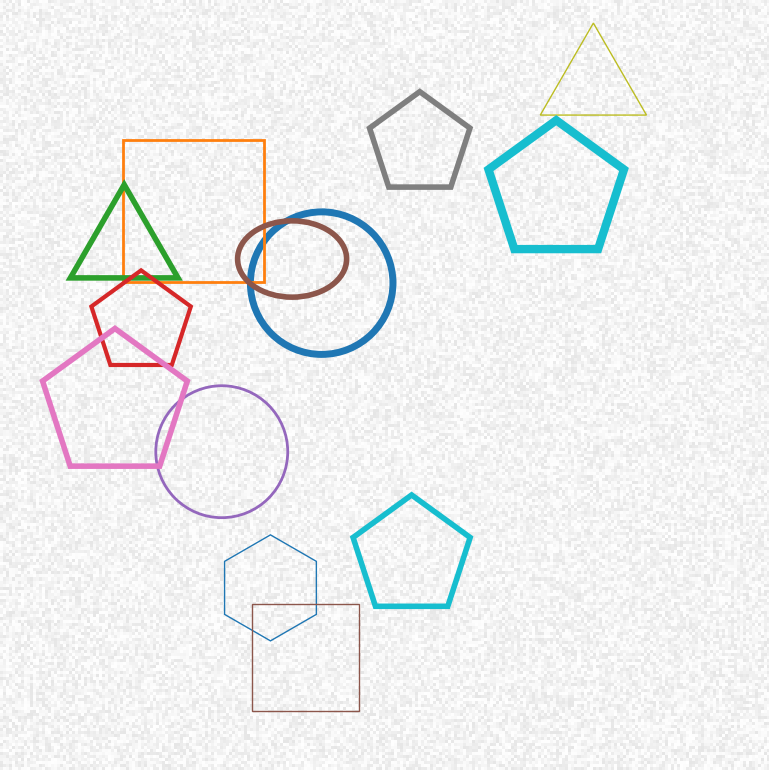[{"shape": "circle", "thickness": 2.5, "radius": 0.46, "center": [0.418, 0.632]}, {"shape": "hexagon", "thickness": 0.5, "radius": 0.34, "center": [0.351, 0.237]}, {"shape": "square", "thickness": 1, "radius": 0.46, "center": [0.251, 0.726]}, {"shape": "triangle", "thickness": 2, "radius": 0.4, "center": [0.161, 0.679]}, {"shape": "pentagon", "thickness": 1.5, "radius": 0.34, "center": [0.183, 0.581]}, {"shape": "circle", "thickness": 1, "radius": 0.43, "center": [0.288, 0.413]}, {"shape": "square", "thickness": 0.5, "radius": 0.35, "center": [0.397, 0.146]}, {"shape": "oval", "thickness": 2, "radius": 0.35, "center": [0.379, 0.664]}, {"shape": "pentagon", "thickness": 2, "radius": 0.49, "center": [0.149, 0.475]}, {"shape": "pentagon", "thickness": 2, "radius": 0.34, "center": [0.545, 0.812]}, {"shape": "triangle", "thickness": 0.5, "radius": 0.4, "center": [0.771, 0.89]}, {"shape": "pentagon", "thickness": 2, "radius": 0.4, "center": [0.535, 0.277]}, {"shape": "pentagon", "thickness": 3, "radius": 0.46, "center": [0.722, 0.751]}]